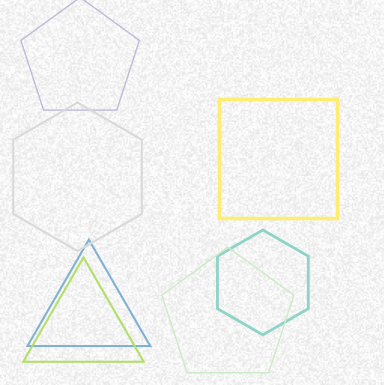[{"shape": "hexagon", "thickness": 2, "radius": 0.68, "center": [0.683, 0.266]}, {"shape": "pentagon", "thickness": 1, "radius": 0.81, "center": [0.208, 0.845]}, {"shape": "triangle", "thickness": 1.5, "radius": 0.92, "center": [0.231, 0.193]}, {"shape": "triangle", "thickness": 1.5, "radius": 0.9, "center": [0.217, 0.151]}, {"shape": "hexagon", "thickness": 1.5, "radius": 0.96, "center": [0.201, 0.541]}, {"shape": "pentagon", "thickness": 1, "radius": 0.9, "center": [0.592, 0.178]}, {"shape": "square", "thickness": 2.5, "radius": 0.77, "center": [0.722, 0.588]}]